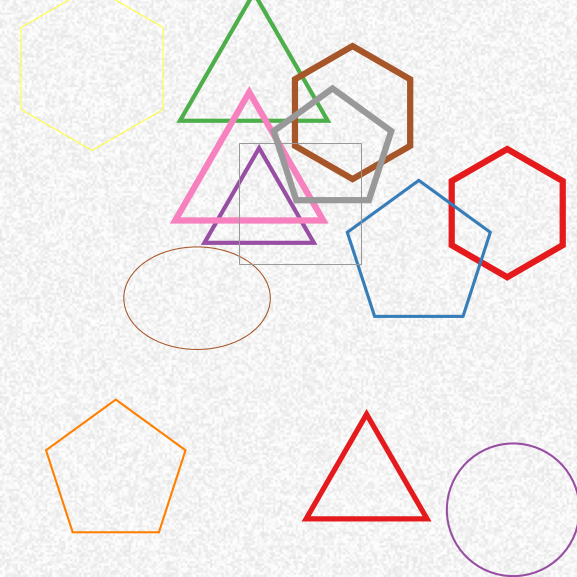[{"shape": "hexagon", "thickness": 3, "radius": 0.55, "center": [0.878, 0.63]}, {"shape": "triangle", "thickness": 2.5, "radius": 0.6, "center": [0.635, 0.161]}, {"shape": "pentagon", "thickness": 1.5, "radius": 0.65, "center": [0.725, 0.557]}, {"shape": "triangle", "thickness": 2, "radius": 0.74, "center": [0.44, 0.864]}, {"shape": "triangle", "thickness": 2, "radius": 0.55, "center": [0.449, 0.633]}, {"shape": "circle", "thickness": 1, "radius": 0.57, "center": [0.889, 0.116]}, {"shape": "pentagon", "thickness": 1, "radius": 0.64, "center": [0.2, 0.18]}, {"shape": "hexagon", "thickness": 0.5, "radius": 0.71, "center": [0.159, 0.881]}, {"shape": "oval", "thickness": 0.5, "radius": 0.63, "center": [0.341, 0.483]}, {"shape": "hexagon", "thickness": 3, "radius": 0.58, "center": [0.611, 0.804]}, {"shape": "triangle", "thickness": 3, "radius": 0.74, "center": [0.432, 0.691]}, {"shape": "pentagon", "thickness": 3, "radius": 0.53, "center": [0.576, 0.739]}, {"shape": "square", "thickness": 0.5, "radius": 0.53, "center": [0.519, 0.647]}]